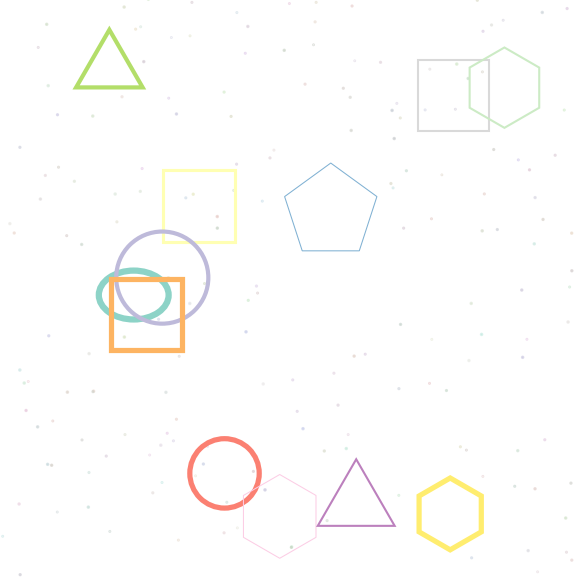[{"shape": "oval", "thickness": 3, "radius": 0.3, "center": [0.232, 0.488]}, {"shape": "square", "thickness": 1.5, "radius": 0.31, "center": [0.344, 0.643]}, {"shape": "circle", "thickness": 2, "radius": 0.4, "center": [0.281, 0.518]}, {"shape": "circle", "thickness": 2.5, "radius": 0.3, "center": [0.389, 0.179]}, {"shape": "pentagon", "thickness": 0.5, "radius": 0.42, "center": [0.573, 0.633]}, {"shape": "square", "thickness": 2.5, "radius": 0.31, "center": [0.254, 0.454]}, {"shape": "triangle", "thickness": 2, "radius": 0.33, "center": [0.189, 0.881]}, {"shape": "hexagon", "thickness": 0.5, "radius": 0.36, "center": [0.484, 0.105]}, {"shape": "square", "thickness": 1, "radius": 0.31, "center": [0.785, 0.834]}, {"shape": "triangle", "thickness": 1, "radius": 0.38, "center": [0.617, 0.127]}, {"shape": "hexagon", "thickness": 1, "radius": 0.35, "center": [0.873, 0.847]}, {"shape": "hexagon", "thickness": 2.5, "radius": 0.31, "center": [0.78, 0.109]}]